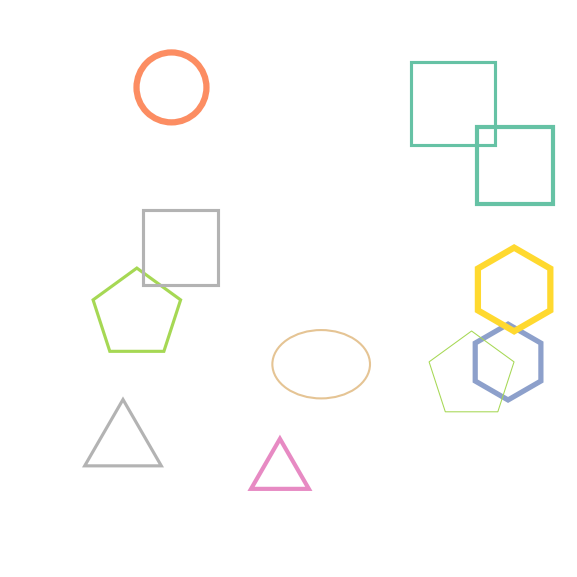[{"shape": "square", "thickness": 1.5, "radius": 0.36, "center": [0.784, 0.82]}, {"shape": "square", "thickness": 2, "radius": 0.33, "center": [0.892, 0.713]}, {"shape": "circle", "thickness": 3, "radius": 0.3, "center": [0.297, 0.848]}, {"shape": "hexagon", "thickness": 2.5, "radius": 0.33, "center": [0.88, 0.372]}, {"shape": "triangle", "thickness": 2, "radius": 0.29, "center": [0.485, 0.182]}, {"shape": "pentagon", "thickness": 0.5, "radius": 0.39, "center": [0.817, 0.349]}, {"shape": "pentagon", "thickness": 1.5, "radius": 0.4, "center": [0.237, 0.455]}, {"shape": "hexagon", "thickness": 3, "radius": 0.36, "center": [0.89, 0.498]}, {"shape": "oval", "thickness": 1, "radius": 0.42, "center": [0.556, 0.368]}, {"shape": "triangle", "thickness": 1.5, "radius": 0.38, "center": [0.213, 0.231]}, {"shape": "square", "thickness": 1.5, "radius": 0.32, "center": [0.313, 0.57]}]